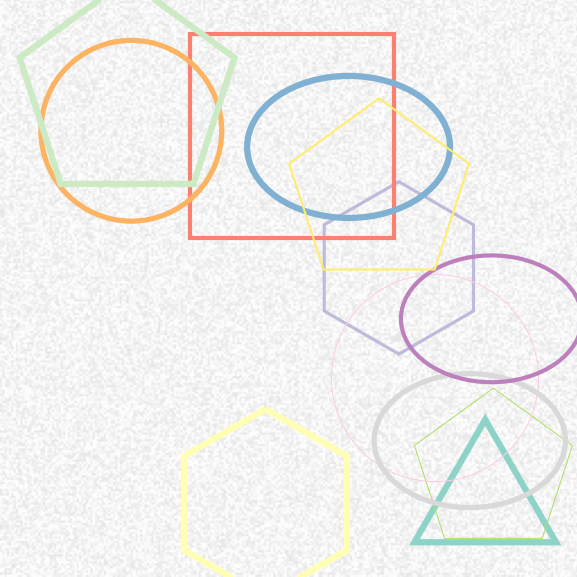[{"shape": "triangle", "thickness": 3, "radius": 0.71, "center": [0.84, 0.131]}, {"shape": "hexagon", "thickness": 3, "radius": 0.81, "center": [0.46, 0.128]}, {"shape": "hexagon", "thickness": 1.5, "radius": 0.75, "center": [0.691, 0.535]}, {"shape": "square", "thickness": 2, "radius": 0.88, "center": [0.505, 0.764]}, {"shape": "oval", "thickness": 3, "radius": 0.88, "center": [0.604, 0.745]}, {"shape": "circle", "thickness": 2.5, "radius": 0.78, "center": [0.227, 0.773]}, {"shape": "pentagon", "thickness": 0.5, "radius": 0.72, "center": [0.854, 0.183]}, {"shape": "circle", "thickness": 0.5, "radius": 0.9, "center": [0.753, 0.344]}, {"shape": "oval", "thickness": 2.5, "radius": 0.83, "center": [0.813, 0.236]}, {"shape": "oval", "thickness": 2, "radius": 0.78, "center": [0.851, 0.447]}, {"shape": "pentagon", "thickness": 3, "radius": 0.98, "center": [0.22, 0.839]}, {"shape": "pentagon", "thickness": 1, "radius": 0.82, "center": [0.656, 0.665]}]